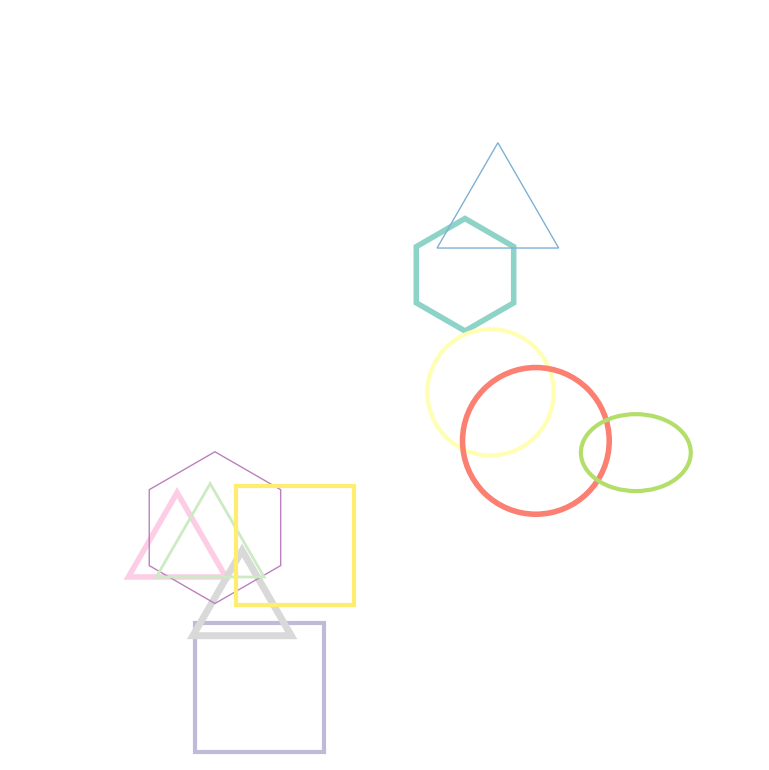[{"shape": "hexagon", "thickness": 2, "radius": 0.37, "center": [0.604, 0.643]}, {"shape": "circle", "thickness": 1.5, "radius": 0.41, "center": [0.637, 0.491]}, {"shape": "square", "thickness": 1.5, "radius": 0.42, "center": [0.337, 0.107]}, {"shape": "circle", "thickness": 2, "radius": 0.48, "center": [0.696, 0.427]}, {"shape": "triangle", "thickness": 0.5, "radius": 0.46, "center": [0.647, 0.723]}, {"shape": "oval", "thickness": 1.5, "radius": 0.36, "center": [0.826, 0.412]}, {"shape": "triangle", "thickness": 2, "radius": 0.37, "center": [0.23, 0.287]}, {"shape": "triangle", "thickness": 2.5, "radius": 0.37, "center": [0.314, 0.211]}, {"shape": "hexagon", "thickness": 0.5, "radius": 0.49, "center": [0.279, 0.315]}, {"shape": "triangle", "thickness": 1, "radius": 0.4, "center": [0.273, 0.291]}, {"shape": "square", "thickness": 1.5, "radius": 0.38, "center": [0.383, 0.292]}]